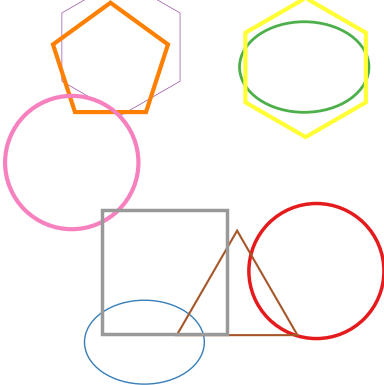[{"shape": "circle", "thickness": 2.5, "radius": 0.88, "center": [0.822, 0.296]}, {"shape": "oval", "thickness": 1, "radius": 0.78, "center": [0.375, 0.111]}, {"shape": "oval", "thickness": 2, "radius": 0.84, "center": [0.79, 0.826]}, {"shape": "hexagon", "thickness": 0.5, "radius": 0.89, "center": [0.314, 0.878]}, {"shape": "pentagon", "thickness": 3, "radius": 0.79, "center": [0.287, 0.836]}, {"shape": "hexagon", "thickness": 3, "radius": 0.9, "center": [0.794, 0.825]}, {"shape": "triangle", "thickness": 1.5, "radius": 0.9, "center": [0.616, 0.22]}, {"shape": "circle", "thickness": 3, "radius": 0.87, "center": [0.186, 0.578]}, {"shape": "square", "thickness": 2.5, "radius": 0.81, "center": [0.428, 0.293]}]